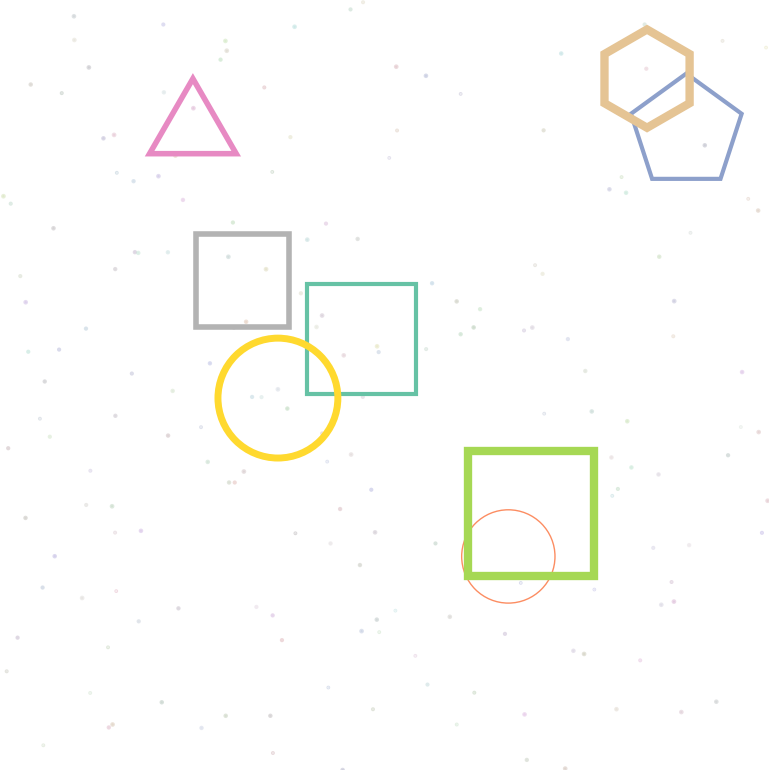[{"shape": "square", "thickness": 1.5, "radius": 0.36, "center": [0.47, 0.56]}, {"shape": "circle", "thickness": 0.5, "radius": 0.3, "center": [0.66, 0.277]}, {"shape": "pentagon", "thickness": 1.5, "radius": 0.38, "center": [0.891, 0.829]}, {"shape": "triangle", "thickness": 2, "radius": 0.32, "center": [0.251, 0.833]}, {"shape": "square", "thickness": 3, "radius": 0.41, "center": [0.69, 0.333]}, {"shape": "circle", "thickness": 2.5, "radius": 0.39, "center": [0.361, 0.483]}, {"shape": "hexagon", "thickness": 3, "radius": 0.32, "center": [0.84, 0.898]}, {"shape": "square", "thickness": 2, "radius": 0.3, "center": [0.315, 0.636]}]